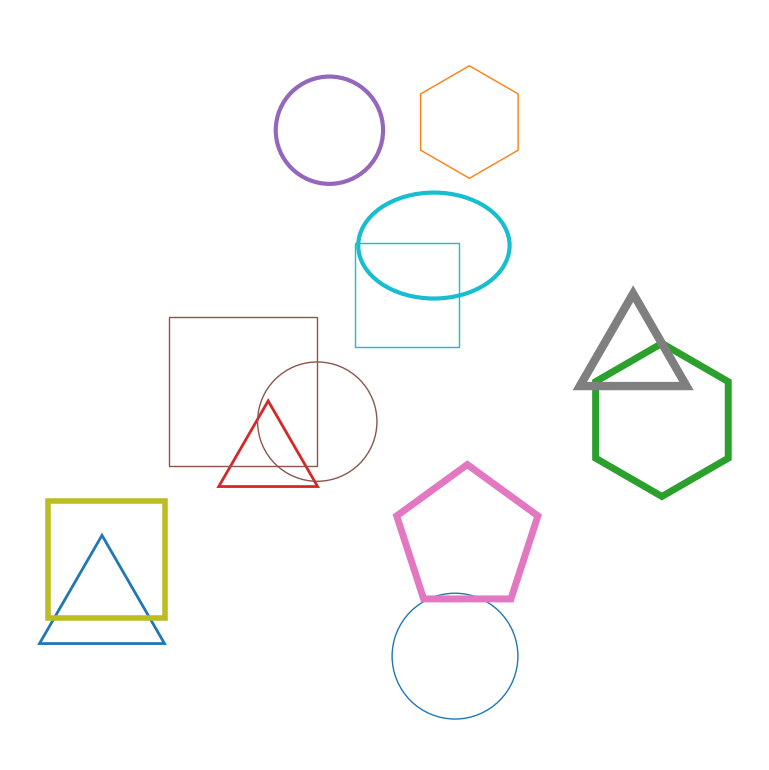[{"shape": "triangle", "thickness": 1, "radius": 0.47, "center": [0.132, 0.211]}, {"shape": "circle", "thickness": 0.5, "radius": 0.41, "center": [0.591, 0.148]}, {"shape": "hexagon", "thickness": 0.5, "radius": 0.37, "center": [0.61, 0.842]}, {"shape": "hexagon", "thickness": 2.5, "radius": 0.5, "center": [0.86, 0.455]}, {"shape": "triangle", "thickness": 1, "radius": 0.37, "center": [0.348, 0.405]}, {"shape": "circle", "thickness": 1.5, "radius": 0.35, "center": [0.428, 0.831]}, {"shape": "square", "thickness": 0.5, "radius": 0.48, "center": [0.316, 0.492]}, {"shape": "circle", "thickness": 0.5, "radius": 0.39, "center": [0.412, 0.452]}, {"shape": "pentagon", "thickness": 2.5, "radius": 0.48, "center": [0.607, 0.3]}, {"shape": "triangle", "thickness": 3, "radius": 0.4, "center": [0.822, 0.539]}, {"shape": "square", "thickness": 2, "radius": 0.38, "center": [0.138, 0.274]}, {"shape": "square", "thickness": 0.5, "radius": 0.34, "center": [0.528, 0.617]}, {"shape": "oval", "thickness": 1.5, "radius": 0.49, "center": [0.564, 0.681]}]